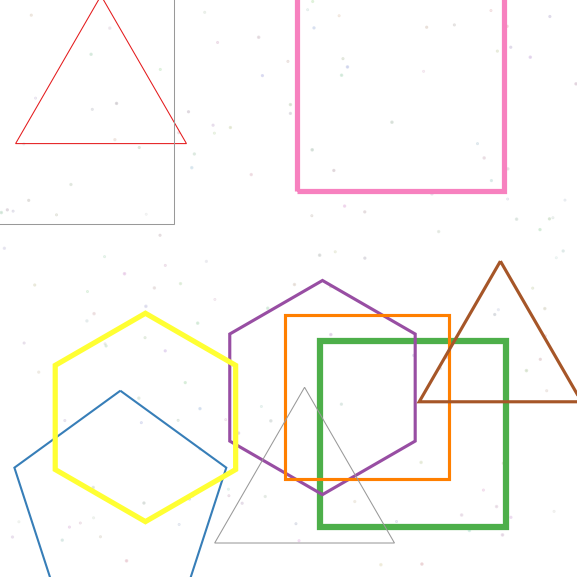[{"shape": "triangle", "thickness": 0.5, "radius": 0.85, "center": [0.175, 0.836]}, {"shape": "pentagon", "thickness": 1, "radius": 0.96, "center": [0.208, 0.13]}, {"shape": "square", "thickness": 3, "radius": 0.81, "center": [0.715, 0.248]}, {"shape": "hexagon", "thickness": 1.5, "radius": 0.93, "center": [0.558, 0.328]}, {"shape": "square", "thickness": 1.5, "radius": 0.71, "center": [0.636, 0.312]}, {"shape": "hexagon", "thickness": 2.5, "radius": 0.9, "center": [0.252, 0.276]}, {"shape": "triangle", "thickness": 1.5, "radius": 0.81, "center": [0.867, 0.385]}, {"shape": "square", "thickness": 2.5, "radius": 0.9, "center": [0.693, 0.848]}, {"shape": "triangle", "thickness": 0.5, "radius": 0.9, "center": [0.527, 0.149]}, {"shape": "square", "thickness": 0.5, "radius": 0.98, "center": [0.106, 0.807]}]